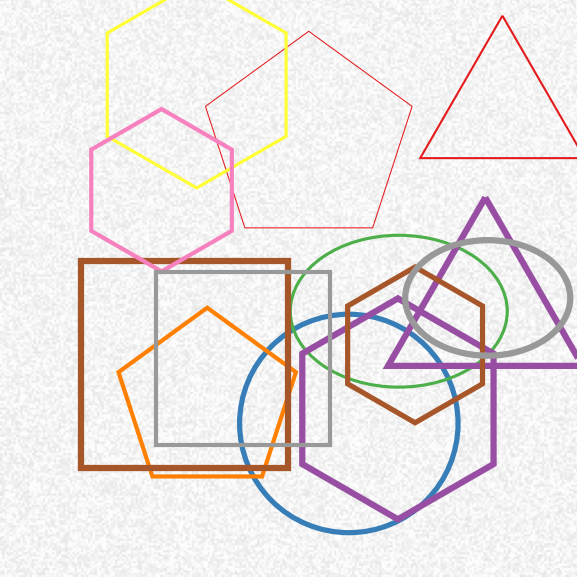[{"shape": "triangle", "thickness": 1, "radius": 0.82, "center": [0.87, 0.807]}, {"shape": "pentagon", "thickness": 0.5, "radius": 0.94, "center": [0.535, 0.757]}, {"shape": "circle", "thickness": 2.5, "radius": 0.95, "center": [0.604, 0.266]}, {"shape": "oval", "thickness": 1.5, "radius": 0.94, "center": [0.691, 0.46]}, {"shape": "hexagon", "thickness": 3, "radius": 0.96, "center": [0.689, 0.291]}, {"shape": "triangle", "thickness": 3, "radius": 0.97, "center": [0.84, 0.463]}, {"shape": "pentagon", "thickness": 2, "radius": 0.81, "center": [0.359, 0.305]}, {"shape": "hexagon", "thickness": 1.5, "radius": 0.89, "center": [0.341, 0.853]}, {"shape": "hexagon", "thickness": 2.5, "radius": 0.67, "center": [0.719, 0.402]}, {"shape": "square", "thickness": 3, "radius": 0.89, "center": [0.319, 0.368]}, {"shape": "hexagon", "thickness": 2, "radius": 0.7, "center": [0.28, 0.67]}, {"shape": "square", "thickness": 2, "radius": 0.75, "center": [0.421, 0.378]}, {"shape": "oval", "thickness": 3, "radius": 0.71, "center": [0.845, 0.483]}]